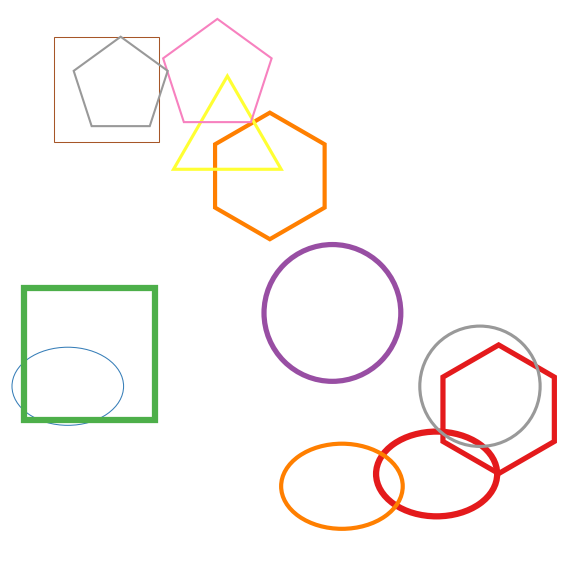[{"shape": "hexagon", "thickness": 2.5, "radius": 0.56, "center": [0.863, 0.29]}, {"shape": "oval", "thickness": 3, "radius": 0.52, "center": [0.756, 0.178]}, {"shape": "oval", "thickness": 0.5, "radius": 0.48, "center": [0.117, 0.33]}, {"shape": "square", "thickness": 3, "radius": 0.57, "center": [0.155, 0.387]}, {"shape": "circle", "thickness": 2.5, "radius": 0.59, "center": [0.576, 0.457]}, {"shape": "oval", "thickness": 2, "radius": 0.53, "center": [0.592, 0.157]}, {"shape": "hexagon", "thickness": 2, "radius": 0.55, "center": [0.467, 0.694]}, {"shape": "triangle", "thickness": 1.5, "radius": 0.54, "center": [0.394, 0.76]}, {"shape": "square", "thickness": 0.5, "radius": 0.45, "center": [0.185, 0.844]}, {"shape": "pentagon", "thickness": 1, "radius": 0.49, "center": [0.376, 0.868]}, {"shape": "circle", "thickness": 1.5, "radius": 0.52, "center": [0.831, 0.33]}, {"shape": "pentagon", "thickness": 1, "radius": 0.43, "center": [0.209, 0.85]}]